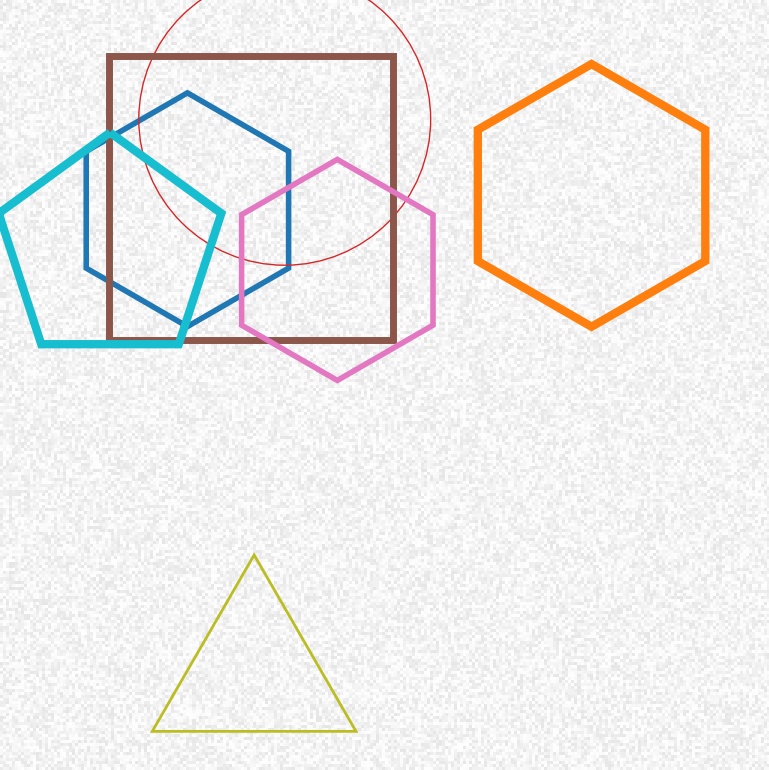[{"shape": "hexagon", "thickness": 2, "radius": 0.76, "center": [0.243, 0.728]}, {"shape": "hexagon", "thickness": 3, "radius": 0.85, "center": [0.768, 0.746]}, {"shape": "circle", "thickness": 0.5, "radius": 0.95, "center": [0.37, 0.845]}, {"shape": "square", "thickness": 2.5, "radius": 0.92, "center": [0.327, 0.743]}, {"shape": "hexagon", "thickness": 2, "radius": 0.72, "center": [0.438, 0.649]}, {"shape": "triangle", "thickness": 1, "radius": 0.76, "center": [0.33, 0.127]}, {"shape": "pentagon", "thickness": 3, "radius": 0.76, "center": [0.143, 0.676]}]